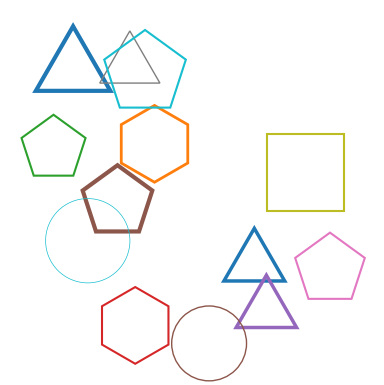[{"shape": "triangle", "thickness": 2.5, "radius": 0.46, "center": [0.661, 0.316]}, {"shape": "triangle", "thickness": 3, "radius": 0.56, "center": [0.19, 0.82]}, {"shape": "hexagon", "thickness": 2, "radius": 0.5, "center": [0.401, 0.626]}, {"shape": "pentagon", "thickness": 1.5, "radius": 0.44, "center": [0.139, 0.615]}, {"shape": "hexagon", "thickness": 1.5, "radius": 0.5, "center": [0.351, 0.155]}, {"shape": "triangle", "thickness": 2.5, "radius": 0.45, "center": [0.692, 0.195]}, {"shape": "circle", "thickness": 1, "radius": 0.49, "center": [0.543, 0.108]}, {"shape": "pentagon", "thickness": 3, "radius": 0.48, "center": [0.305, 0.476]}, {"shape": "pentagon", "thickness": 1.5, "radius": 0.48, "center": [0.857, 0.301]}, {"shape": "triangle", "thickness": 1, "radius": 0.45, "center": [0.337, 0.829]}, {"shape": "square", "thickness": 1.5, "radius": 0.5, "center": [0.793, 0.553]}, {"shape": "pentagon", "thickness": 1.5, "radius": 0.56, "center": [0.377, 0.811]}, {"shape": "circle", "thickness": 0.5, "radius": 0.55, "center": [0.228, 0.375]}]